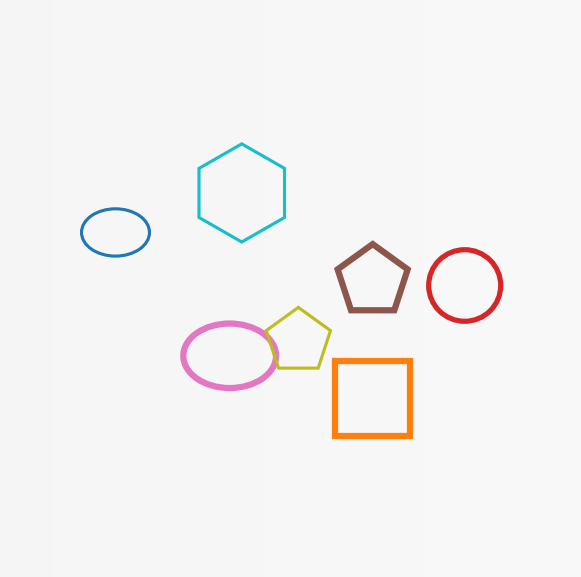[{"shape": "oval", "thickness": 1.5, "radius": 0.29, "center": [0.199, 0.597]}, {"shape": "square", "thickness": 3, "radius": 0.32, "center": [0.641, 0.31]}, {"shape": "circle", "thickness": 2.5, "radius": 0.31, "center": [0.799, 0.505]}, {"shape": "pentagon", "thickness": 3, "radius": 0.32, "center": [0.641, 0.513]}, {"shape": "oval", "thickness": 3, "radius": 0.4, "center": [0.395, 0.383]}, {"shape": "pentagon", "thickness": 1.5, "radius": 0.29, "center": [0.513, 0.409]}, {"shape": "hexagon", "thickness": 1.5, "radius": 0.42, "center": [0.416, 0.665]}]